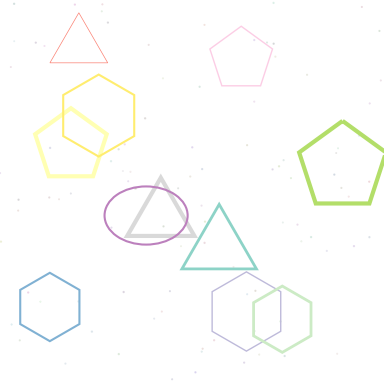[{"shape": "triangle", "thickness": 2, "radius": 0.56, "center": [0.569, 0.357]}, {"shape": "pentagon", "thickness": 3, "radius": 0.49, "center": [0.184, 0.621]}, {"shape": "hexagon", "thickness": 1, "radius": 0.51, "center": [0.64, 0.191]}, {"shape": "triangle", "thickness": 0.5, "radius": 0.43, "center": [0.205, 0.88]}, {"shape": "hexagon", "thickness": 1.5, "radius": 0.44, "center": [0.129, 0.203]}, {"shape": "pentagon", "thickness": 3, "radius": 0.59, "center": [0.89, 0.567]}, {"shape": "pentagon", "thickness": 1, "radius": 0.43, "center": [0.627, 0.846]}, {"shape": "triangle", "thickness": 3, "radius": 0.5, "center": [0.418, 0.438]}, {"shape": "oval", "thickness": 1.5, "radius": 0.54, "center": [0.379, 0.44]}, {"shape": "hexagon", "thickness": 2, "radius": 0.43, "center": [0.733, 0.171]}, {"shape": "hexagon", "thickness": 1.5, "radius": 0.53, "center": [0.256, 0.7]}]